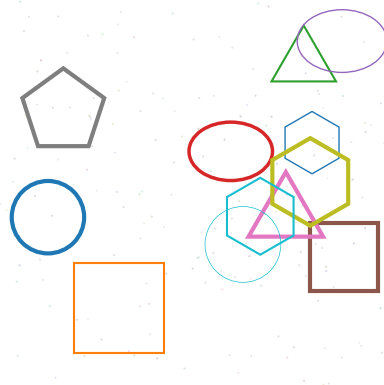[{"shape": "hexagon", "thickness": 1, "radius": 0.4, "center": [0.811, 0.629]}, {"shape": "circle", "thickness": 3, "radius": 0.47, "center": [0.125, 0.436]}, {"shape": "square", "thickness": 1.5, "radius": 0.58, "center": [0.31, 0.201]}, {"shape": "triangle", "thickness": 1.5, "radius": 0.48, "center": [0.789, 0.837]}, {"shape": "oval", "thickness": 2.5, "radius": 0.54, "center": [0.599, 0.607]}, {"shape": "oval", "thickness": 1, "radius": 0.58, "center": [0.888, 0.893]}, {"shape": "square", "thickness": 3, "radius": 0.44, "center": [0.893, 0.332]}, {"shape": "triangle", "thickness": 3, "radius": 0.56, "center": [0.742, 0.441]}, {"shape": "pentagon", "thickness": 3, "radius": 0.56, "center": [0.164, 0.711]}, {"shape": "hexagon", "thickness": 3, "radius": 0.57, "center": [0.806, 0.527]}, {"shape": "circle", "thickness": 0.5, "radius": 0.49, "center": [0.631, 0.365]}, {"shape": "hexagon", "thickness": 1.5, "radius": 0.5, "center": [0.676, 0.438]}]